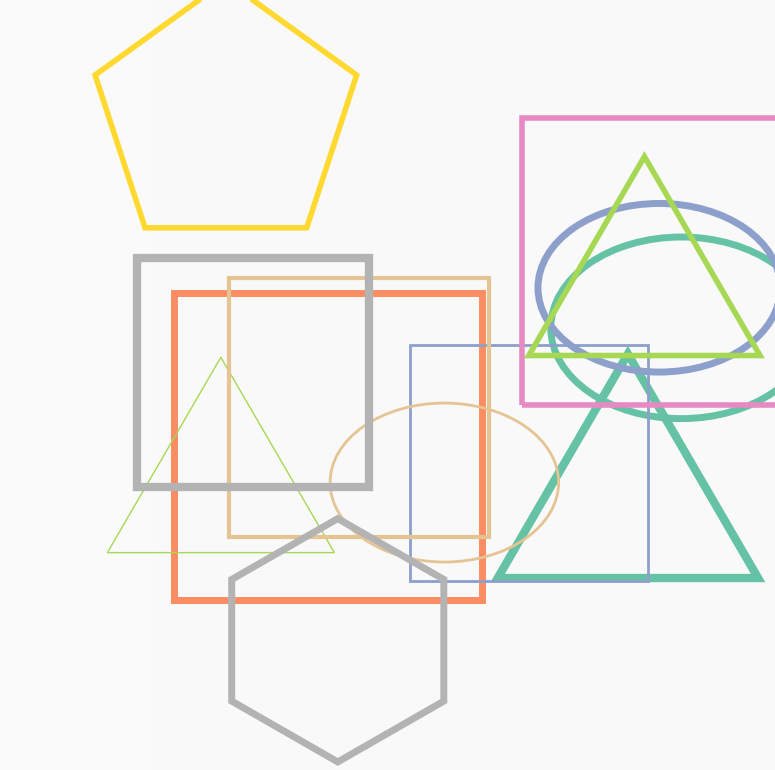[{"shape": "oval", "thickness": 2.5, "radius": 0.84, "center": [0.879, 0.574]}, {"shape": "triangle", "thickness": 3, "radius": 0.97, "center": [0.81, 0.346]}, {"shape": "square", "thickness": 2.5, "radius": 0.99, "center": [0.423, 0.42]}, {"shape": "square", "thickness": 1, "radius": 0.77, "center": [0.682, 0.399]}, {"shape": "oval", "thickness": 2.5, "radius": 0.78, "center": [0.851, 0.626]}, {"shape": "square", "thickness": 2, "radius": 0.93, "center": [0.859, 0.661]}, {"shape": "triangle", "thickness": 2, "radius": 0.86, "center": [0.832, 0.624]}, {"shape": "triangle", "thickness": 0.5, "radius": 0.85, "center": [0.285, 0.367]}, {"shape": "pentagon", "thickness": 2, "radius": 0.89, "center": [0.291, 0.848]}, {"shape": "square", "thickness": 1.5, "radius": 0.84, "center": [0.463, 0.471]}, {"shape": "oval", "thickness": 1, "radius": 0.74, "center": [0.573, 0.373]}, {"shape": "square", "thickness": 3, "radius": 0.75, "center": [0.326, 0.516]}, {"shape": "hexagon", "thickness": 2.5, "radius": 0.79, "center": [0.436, 0.168]}]